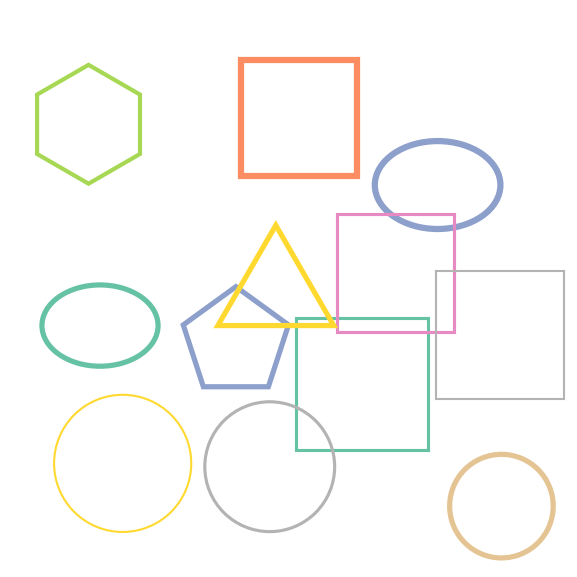[{"shape": "oval", "thickness": 2.5, "radius": 0.5, "center": [0.173, 0.435]}, {"shape": "square", "thickness": 1.5, "radius": 0.57, "center": [0.626, 0.335]}, {"shape": "square", "thickness": 3, "radius": 0.5, "center": [0.518, 0.794]}, {"shape": "oval", "thickness": 3, "radius": 0.54, "center": [0.758, 0.679]}, {"shape": "pentagon", "thickness": 2.5, "radius": 0.48, "center": [0.408, 0.407]}, {"shape": "square", "thickness": 1.5, "radius": 0.51, "center": [0.685, 0.527]}, {"shape": "hexagon", "thickness": 2, "radius": 0.51, "center": [0.153, 0.784]}, {"shape": "triangle", "thickness": 2.5, "radius": 0.58, "center": [0.478, 0.493]}, {"shape": "circle", "thickness": 1, "radius": 0.59, "center": [0.212, 0.197]}, {"shape": "circle", "thickness": 2.5, "radius": 0.45, "center": [0.868, 0.123]}, {"shape": "square", "thickness": 1, "radius": 0.56, "center": [0.865, 0.42]}, {"shape": "circle", "thickness": 1.5, "radius": 0.56, "center": [0.467, 0.191]}]